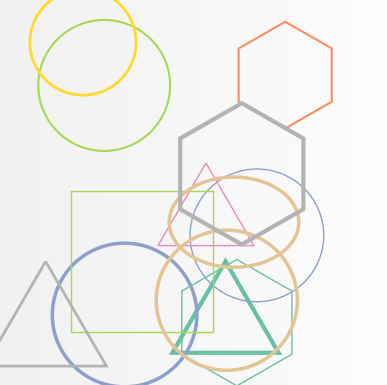[{"shape": "triangle", "thickness": 3, "radius": 0.79, "center": [0.582, 0.163]}, {"shape": "hexagon", "thickness": 1, "radius": 0.82, "center": [0.611, 0.162]}, {"shape": "hexagon", "thickness": 1.5, "radius": 0.69, "center": [0.736, 0.805]}, {"shape": "circle", "thickness": 2.5, "radius": 0.93, "center": [0.322, 0.182]}, {"shape": "circle", "thickness": 1, "radius": 0.86, "center": [0.663, 0.389]}, {"shape": "triangle", "thickness": 1, "radius": 0.72, "center": [0.532, 0.433]}, {"shape": "square", "thickness": 1, "radius": 0.92, "center": [0.367, 0.321]}, {"shape": "circle", "thickness": 1.5, "radius": 0.85, "center": [0.269, 0.778]}, {"shape": "circle", "thickness": 2, "radius": 0.69, "center": [0.214, 0.89]}, {"shape": "circle", "thickness": 2.5, "radius": 0.91, "center": [0.585, 0.22]}, {"shape": "oval", "thickness": 2.5, "radius": 0.84, "center": [0.604, 0.423]}, {"shape": "hexagon", "thickness": 3, "radius": 0.92, "center": [0.624, 0.549]}, {"shape": "triangle", "thickness": 2, "radius": 0.91, "center": [0.118, 0.14]}]